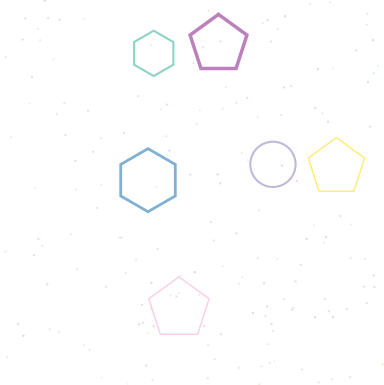[{"shape": "hexagon", "thickness": 1.5, "radius": 0.29, "center": [0.399, 0.861]}, {"shape": "circle", "thickness": 1.5, "radius": 0.29, "center": [0.709, 0.573]}, {"shape": "hexagon", "thickness": 2, "radius": 0.41, "center": [0.384, 0.532]}, {"shape": "pentagon", "thickness": 1, "radius": 0.41, "center": [0.465, 0.198]}, {"shape": "pentagon", "thickness": 2.5, "radius": 0.39, "center": [0.568, 0.885]}, {"shape": "pentagon", "thickness": 1, "radius": 0.38, "center": [0.874, 0.566]}]